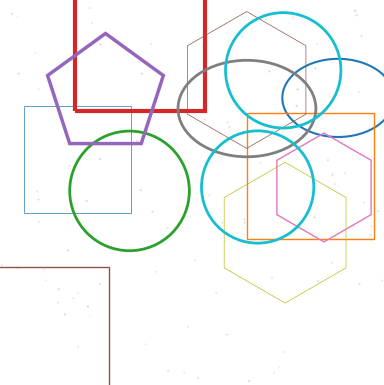[{"shape": "oval", "thickness": 1.5, "radius": 0.73, "center": [0.878, 0.746]}, {"shape": "square", "thickness": 0.5, "radius": 0.69, "center": [0.201, 0.585]}, {"shape": "square", "thickness": 1, "radius": 0.82, "center": [0.806, 0.543]}, {"shape": "circle", "thickness": 2, "radius": 0.78, "center": [0.336, 0.504]}, {"shape": "square", "thickness": 3, "radius": 0.84, "center": [0.363, 0.88]}, {"shape": "pentagon", "thickness": 2.5, "radius": 0.79, "center": [0.274, 0.755]}, {"shape": "hexagon", "thickness": 0.5, "radius": 0.89, "center": [0.641, 0.792]}, {"shape": "square", "thickness": 1, "radius": 0.86, "center": [0.11, 0.135]}, {"shape": "hexagon", "thickness": 1, "radius": 0.71, "center": [0.842, 0.513]}, {"shape": "oval", "thickness": 2, "radius": 0.9, "center": [0.641, 0.718]}, {"shape": "hexagon", "thickness": 0.5, "radius": 0.91, "center": [0.741, 0.396]}, {"shape": "circle", "thickness": 2, "radius": 0.75, "center": [0.736, 0.817]}, {"shape": "circle", "thickness": 2, "radius": 0.73, "center": [0.669, 0.514]}]